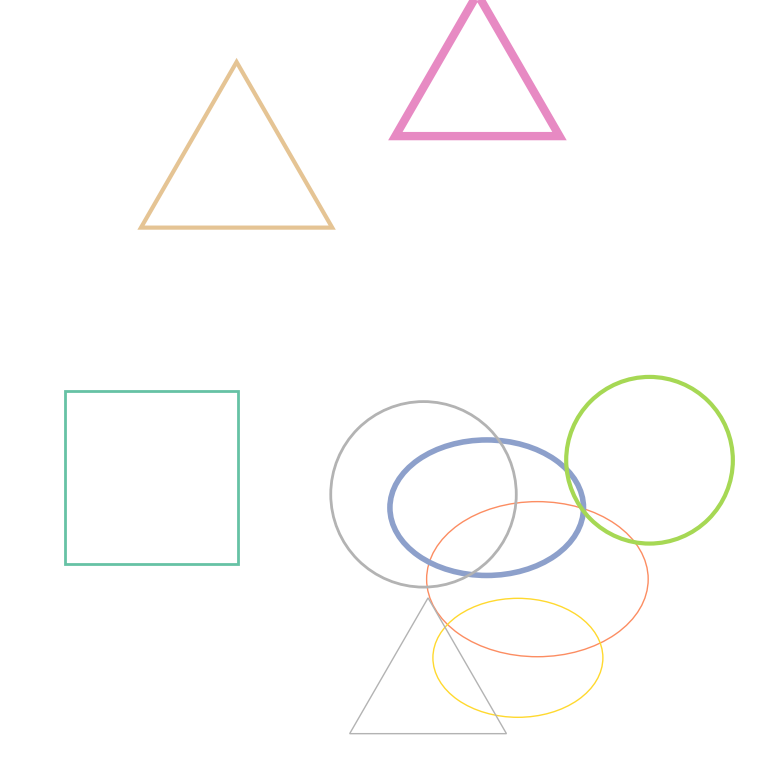[{"shape": "square", "thickness": 1, "radius": 0.56, "center": [0.197, 0.38]}, {"shape": "oval", "thickness": 0.5, "radius": 0.72, "center": [0.698, 0.248]}, {"shape": "oval", "thickness": 2, "radius": 0.63, "center": [0.632, 0.341]}, {"shape": "triangle", "thickness": 3, "radius": 0.62, "center": [0.62, 0.885]}, {"shape": "circle", "thickness": 1.5, "radius": 0.54, "center": [0.844, 0.402]}, {"shape": "oval", "thickness": 0.5, "radius": 0.55, "center": [0.673, 0.146]}, {"shape": "triangle", "thickness": 1.5, "radius": 0.72, "center": [0.307, 0.776]}, {"shape": "circle", "thickness": 1, "radius": 0.6, "center": [0.55, 0.358]}, {"shape": "triangle", "thickness": 0.5, "radius": 0.59, "center": [0.556, 0.106]}]